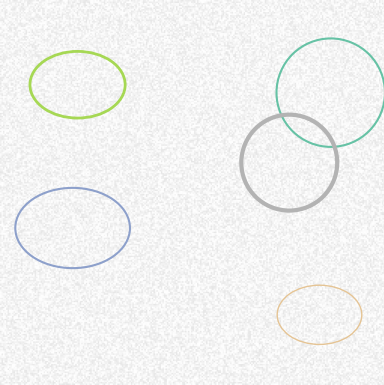[{"shape": "circle", "thickness": 1.5, "radius": 0.7, "center": [0.859, 0.759]}, {"shape": "oval", "thickness": 1.5, "radius": 0.74, "center": [0.189, 0.408]}, {"shape": "oval", "thickness": 2, "radius": 0.62, "center": [0.201, 0.78]}, {"shape": "oval", "thickness": 1, "radius": 0.55, "center": [0.83, 0.182]}, {"shape": "circle", "thickness": 3, "radius": 0.62, "center": [0.751, 0.578]}]